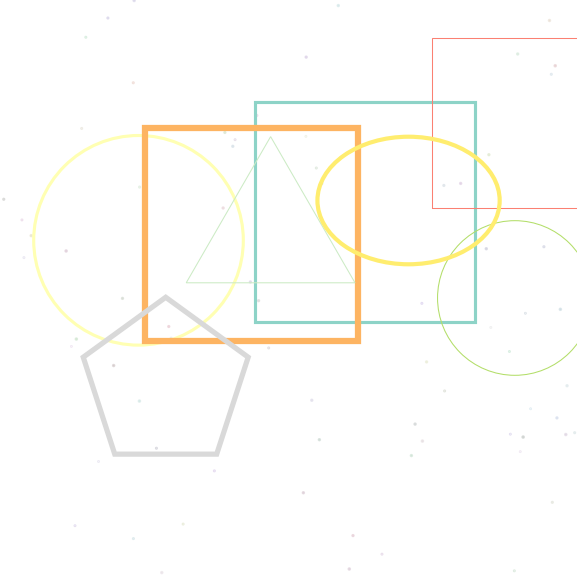[{"shape": "square", "thickness": 1.5, "radius": 0.95, "center": [0.632, 0.632]}, {"shape": "circle", "thickness": 1.5, "radius": 0.91, "center": [0.24, 0.583]}, {"shape": "square", "thickness": 0.5, "radius": 0.74, "center": [0.895, 0.786]}, {"shape": "square", "thickness": 3, "radius": 0.92, "center": [0.436, 0.593]}, {"shape": "circle", "thickness": 0.5, "radius": 0.67, "center": [0.892, 0.483]}, {"shape": "pentagon", "thickness": 2.5, "radius": 0.75, "center": [0.287, 0.334]}, {"shape": "triangle", "thickness": 0.5, "radius": 0.84, "center": [0.469, 0.594]}, {"shape": "oval", "thickness": 2, "radius": 0.79, "center": [0.707, 0.652]}]